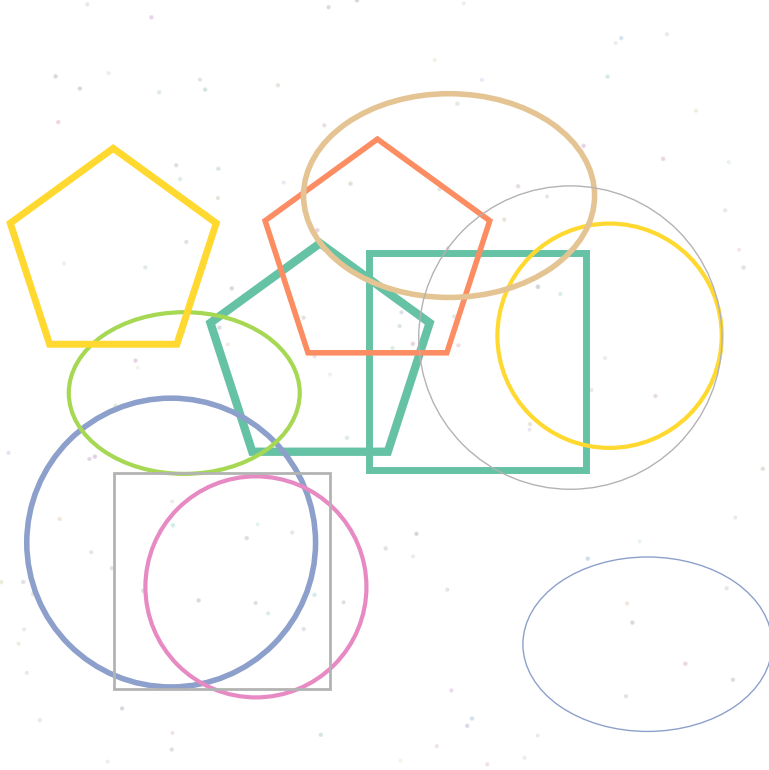[{"shape": "pentagon", "thickness": 3, "radius": 0.75, "center": [0.416, 0.534]}, {"shape": "square", "thickness": 2.5, "radius": 0.71, "center": [0.62, 0.53]}, {"shape": "pentagon", "thickness": 2, "radius": 0.77, "center": [0.49, 0.666]}, {"shape": "oval", "thickness": 0.5, "radius": 0.81, "center": [0.841, 0.163]}, {"shape": "circle", "thickness": 2, "radius": 0.94, "center": [0.222, 0.295]}, {"shape": "circle", "thickness": 1.5, "radius": 0.72, "center": [0.332, 0.238]}, {"shape": "oval", "thickness": 1.5, "radius": 0.75, "center": [0.239, 0.49]}, {"shape": "pentagon", "thickness": 2.5, "radius": 0.7, "center": [0.147, 0.667]}, {"shape": "circle", "thickness": 1.5, "radius": 0.73, "center": [0.792, 0.564]}, {"shape": "oval", "thickness": 2, "radius": 0.94, "center": [0.583, 0.746]}, {"shape": "square", "thickness": 1, "radius": 0.7, "center": [0.289, 0.246]}, {"shape": "circle", "thickness": 0.5, "radius": 0.98, "center": [0.741, 0.562]}]